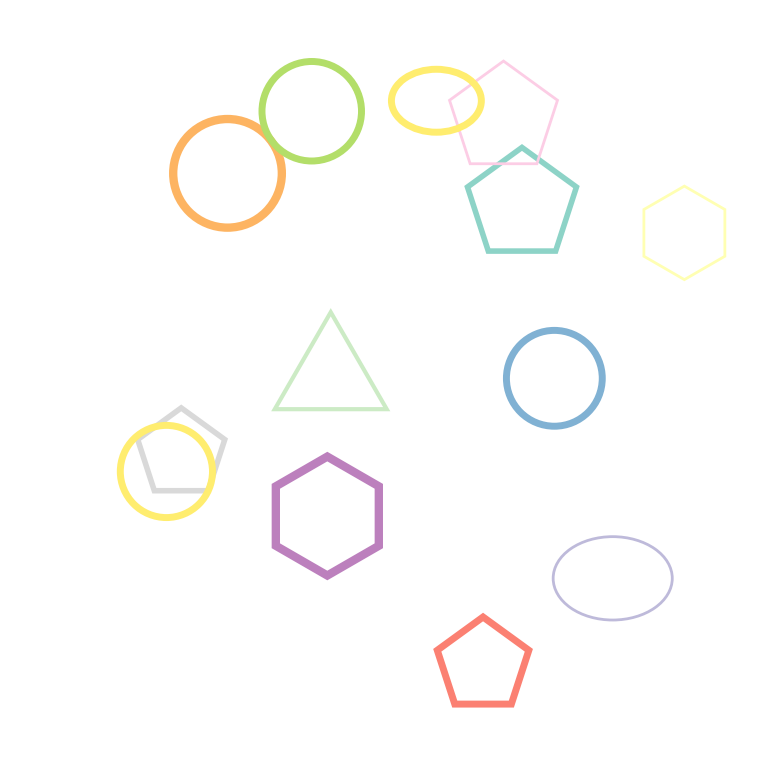[{"shape": "pentagon", "thickness": 2, "radius": 0.37, "center": [0.678, 0.734]}, {"shape": "hexagon", "thickness": 1, "radius": 0.3, "center": [0.889, 0.698]}, {"shape": "oval", "thickness": 1, "radius": 0.39, "center": [0.796, 0.249]}, {"shape": "pentagon", "thickness": 2.5, "radius": 0.31, "center": [0.627, 0.136]}, {"shape": "circle", "thickness": 2.5, "radius": 0.31, "center": [0.72, 0.509]}, {"shape": "circle", "thickness": 3, "radius": 0.35, "center": [0.295, 0.775]}, {"shape": "circle", "thickness": 2.5, "radius": 0.32, "center": [0.405, 0.856]}, {"shape": "pentagon", "thickness": 1, "radius": 0.37, "center": [0.654, 0.847]}, {"shape": "pentagon", "thickness": 2, "radius": 0.3, "center": [0.235, 0.411]}, {"shape": "hexagon", "thickness": 3, "radius": 0.39, "center": [0.425, 0.33]}, {"shape": "triangle", "thickness": 1.5, "radius": 0.42, "center": [0.43, 0.511]}, {"shape": "circle", "thickness": 2.5, "radius": 0.3, "center": [0.216, 0.388]}, {"shape": "oval", "thickness": 2.5, "radius": 0.29, "center": [0.567, 0.869]}]